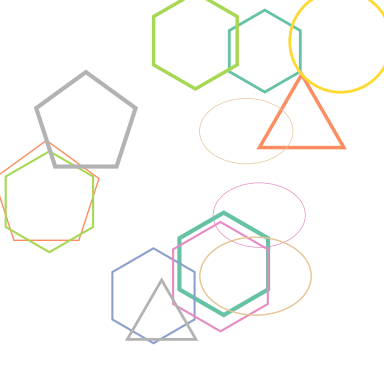[{"shape": "hexagon", "thickness": 2, "radius": 0.53, "center": [0.688, 0.867]}, {"shape": "hexagon", "thickness": 3, "radius": 0.66, "center": [0.581, 0.315]}, {"shape": "triangle", "thickness": 2.5, "radius": 0.63, "center": [0.784, 0.68]}, {"shape": "pentagon", "thickness": 1, "radius": 0.72, "center": [0.121, 0.492]}, {"shape": "hexagon", "thickness": 1.5, "radius": 0.62, "center": [0.399, 0.232]}, {"shape": "oval", "thickness": 0.5, "radius": 0.6, "center": [0.673, 0.441]}, {"shape": "hexagon", "thickness": 1.5, "radius": 0.71, "center": [0.573, 0.281]}, {"shape": "hexagon", "thickness": 1.5, "radius": 0.66, "center": [0.128, 0.476]}, {"shape": "hexagon", "thickness": 2.5, "radius": 0.63, "center": [0.508, 0.894]}, {"shape": "circle", "thickness": 2, "radius": 0.66, "center": [0.884, 0.892]}, {"shape": "oval", "thickness": 0.5, "radius": 0.61, "center": [0.64, 0.659]}, {"shape": "oval", "thickness": 1, "radius": 0.72, "center": [0.664, 0.283]}, {"shape": "triangle", "thickness": 2, "radius": 0.51, "center": [0.42, 0.17]}, {"shape": "pentagon", "thickness": 3, "radius": 0.68, "center": [0.223, 0.677]}]